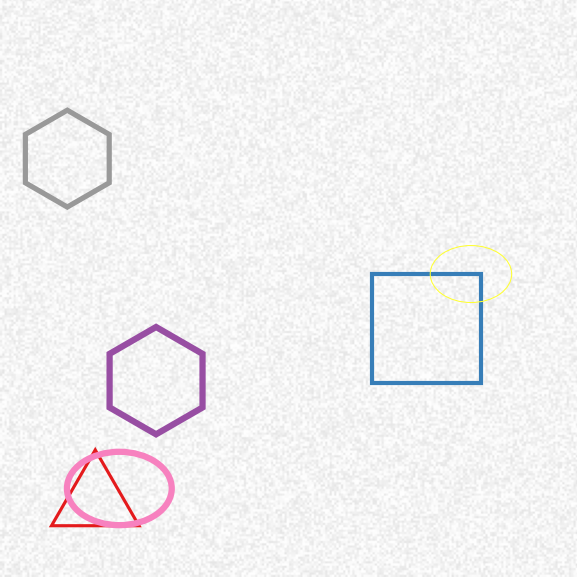[{"shape": "triangle", "thickness": 1.5, "radius": 0.44, "center": [0.165, 0.133]}, {"shape": "square", "thickness": 2, "radius": 0.47, "center": [0.739, 0.431]}, {"shape": "hexagon", "thickness": 3, "radius": 0.46, "center": [0.27, 0.34]}, {"shape": "oval", "thickness": 0.5, "radius": 0.35, "center": [0.815, 0.525]}, {"shape": "oval", "thickness": 3, "radius": 0.45, "center": [0.207, 0.153]}, {"shape": "hexagon", "thickness": 2.5, "radius": 0.42, "center": [0.117, 0.724]}]